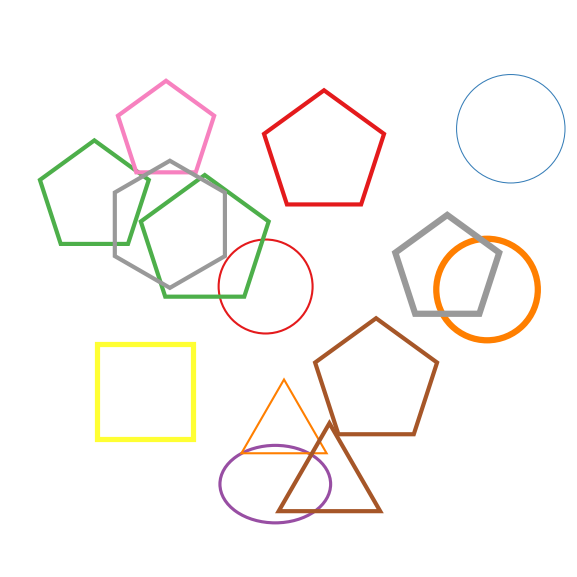[{"shape": "pentagon", "thickness": 2, "radius": 0.55, "center": [0.561, 0.734]}, {"shape": "circle", "thickness": 1, "radius": 0.41, "center": [0.46, 0.503]}, {"shape": "circle", "thickness": 0.5, "radius": 0.47, "center": [0.884, 0.776]}, {"shape": "pentagon", "thickness": 2, "radius": 0.58, "center": [0.355, 0.58]}, {"shape": "pentagon", "thickness": 2, "radius": 0.5, "center": [0.163, 0.657]}, {"shape": "oval", "thickness": 1.5, "radius": 0.48, "center": [0.477, 0.161]}, {"shape": "circle", "thickness": 3, "radius": 0.44, "center": [0.843, 0.498]}, {"shape": "triangle", "thickness": 1, "radius": 0.43, "center": [0.492, 0.257]}, {"shape": "square", "thickness": 2.5, "radius": 0.42, "center": [0.251, 0.321]}, {"shape": "pentagon", "thickness": 2, "radius": 0.56, "center": [0.651, 0.337]}, {"shape": "triangle", "thickness": 2, "radius": 0.51, "center": [0.57, 0.165]}, {"shape": "pentagon", "thickness": 2, "radius": 0.44, "center": [0.288, 0.772]}, {"shape": "hexagon", "thickness": 2, "radius": 0.55, "center": [0.294, 0.611]}, {"shape": "pentagon", "thickness": 3, "radius": 0.47, "center": [0.774, 0.532]}]